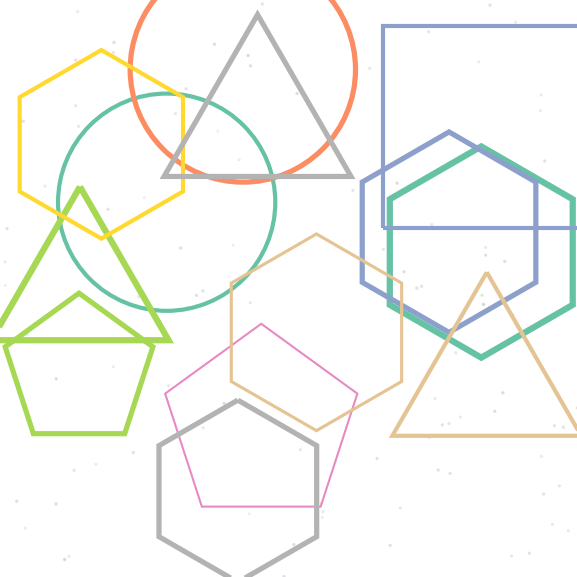[{"shape": "hexagon", "thickness": 3, "radius": 0.91, "center": [0.833, 0.563]}, {"shape": "circle", "thickness": 2, "radius": 0.94, "center": [0.289, 0.649]}, {"shape": "circle", "thickness": 2.5, "radius": 0.98, "center": [0.42, 0.879]}, {"shape": "hexagon", "thickness": 2.5, "radius": 0.87, "center": [0.778, 0.597]}, {"shape": "square", "thickness": 2, "radius": 0.87, "center": [0.838, 0.78]}, {"shape": "pentagon", "thickness": 1, "radius": 0.88, "center": [0.452, 0.263]}, {"shape": "triangle", "thickness": 3, "radius": 0.89, "center": [0.138, 0.499]}, {"shape": "pentagon", "thickness": 2.5, "radius": 0.67, "center": [0.137, 0.357]}, {"shape": "hexagon", "thickness": 2, "radius": 0.82, "center": [0.175, 0.749]}, {"shape": "hexagon", "thickness": 1.5, "radius": 0.85, "center": [0.548, 0.424]}, {"shape": "triangle", "thickness": 2, "radius": 0.94, "center": [0.843, 0.339]}, {"shape": "hexagon", "thickness": 2.5, "radius": 0.79, "center": [0.412, 0.149]}, {"shape": "triangle", "thickness": 2.5, "radius": 0.93, "center": [0.446, 0.787]}]